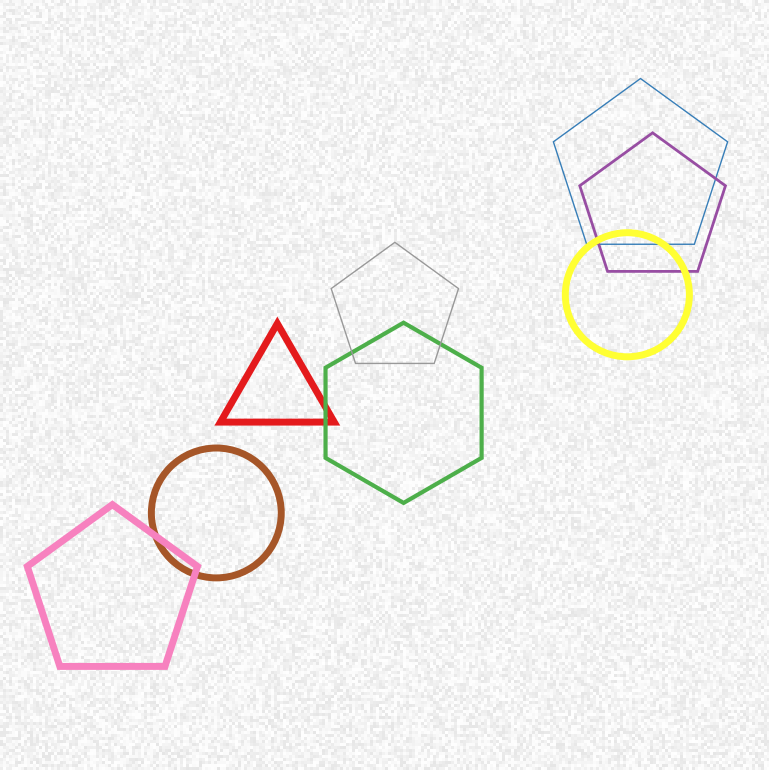[{"shape": "triangle", "thickness": 2.5, "radius": 0.43, "center": [0.36, 0.494]}, {"shape": "pentagon", "thickness": 0.5, "radius": 0.59, "center": [0.832, 0.779]}, {"shape": "hexagon", "thickness": 1.5, "radius": 0.59, "center": [0.524, 0.464]}, {"shape": "pentagon", "thickness": 1, "radius": 0.5, "center": [0.848, 0.728]}, {"shape": "circle", "thickness": 2.5, "radius": 0.4, "center": [0.815, 0.617]}, {"shape": "circle", "thickness": 2.5, "radius": 0.42, "center": [0.281, 0.334]}, {"shape": "pentagon", "thickness": 2.5, "radius": 0.58, "center": [0.146, 0.229]}, {"shape": "pentagon", "thickness": 0.5, "radius": 0.43, "center": [0.513, 0.598]}]